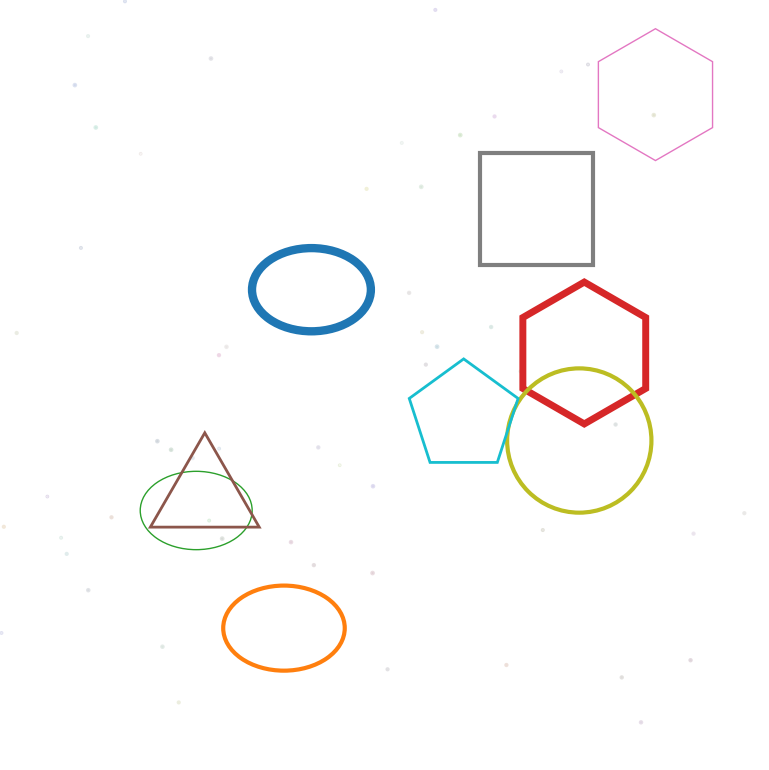[{"shape": "oval", "thickness": 3, "radius": 0.39, "center": [0.404, 0.624]}, {"shape": "oval", "thickness": 1.5, "radius": 0.39, "center": [0.369, 0.184]}, {"shape": "oval", "thickness": 0.5, "radius": 0.36, "center": [0.255, 0.337]}, {"shape": "hexagon", "thickness": 2.5, "radius": 0.46, "center": [0.759, 0.542]}, {"shape": "triangle", "thickness": 1, "radius": 0.41, "center": [0.266, 0.356]}, {"shape": "hexagon", "thickness": 0.5, "radius": 0.43, "center": [0.851, 0.877]}, {"shape": "square", "thickness": 1.5, "radius": 0.37, "center": [0.697, 0.728]}, {"shape": "circle", "thickness": 1.5, "radius": 0.47, "center": [0.752, 0.428]}, {"shape": "pentagon", "thickness": 1, "radius": 0.37, "center": [0.602, 0.46]}]